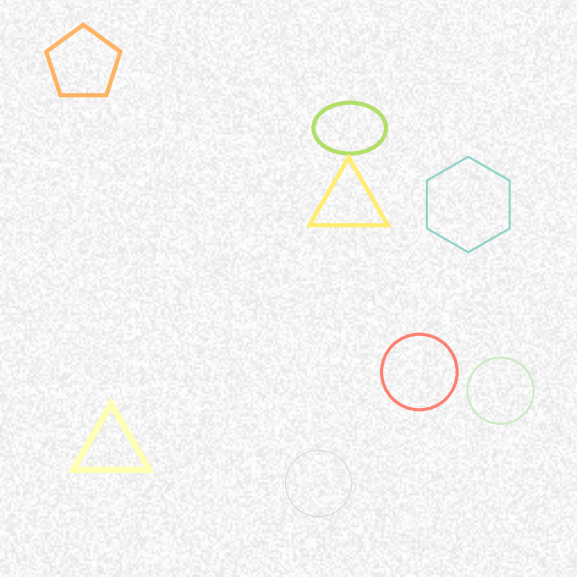[{"shape": "hexagon", "thickness": 1, "radius": 0.41, "center": [0.811, 0.645]}, {"shape": "triangle", "thickness": 3, "radius": 0.38, "center": [0.193, 0.224]}, {"shape": "circle", "thickness": 1.5, "radius": 0.33, "center": [0.726, 0.355]}, {"shape": "pentagon", "thickness": 2, "radius": 0.34, "center": [0.144, 0.889]}, {"shape": "oval", "thickness": 2, "radius": 0.31, "center": [0.606, 0.777]}, {"shape": "circle", "thickness": 0.5, "radius": 0.29, "center": [0.552, 0.162]}, {"shape": "circle", "thickness": 1, "radius": 0.29, "center": [0.867, 0.322]}, {"shape": "triangle", "thickness": 2, "radius": 0.39, "center": [0.604, 0.648]}]